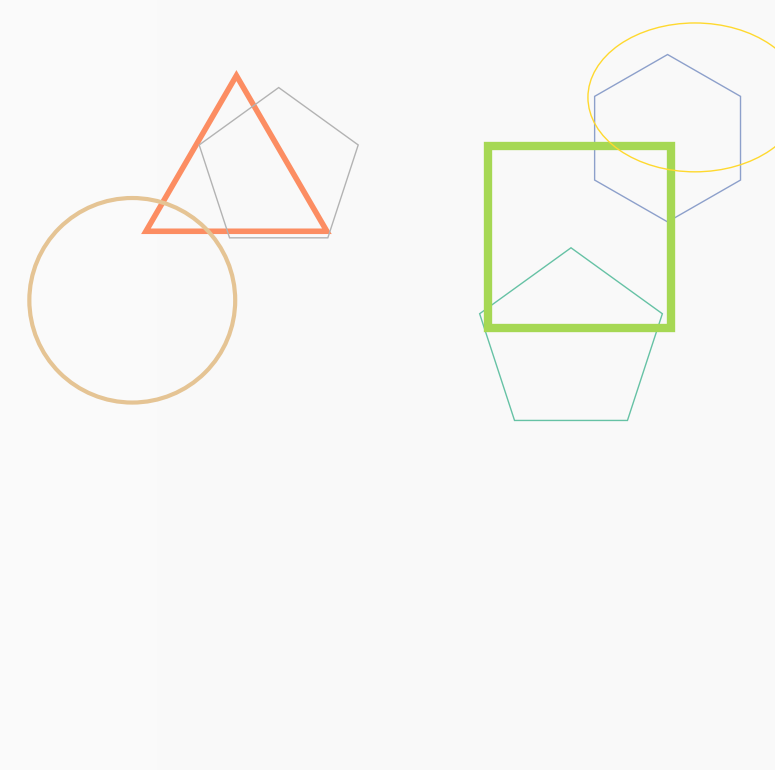[{"shape": "pentagon", "thickness": 0.5, "radius": 0.62, "center": [0.737, 0.554]}, {"shape": "triangle", "thickness": 2, "radius": 0.67, "center": [0.305, 0.767]}, {"shape": "hexagon", "thickness": 0.5, "radius": 0.54, "center": [0.861, 0.821]}, {"shape": "square", "thickness": 3, "radius": 0.59, "center": [0.748, 0.692]}, {"shape": "oval", "thickness": 0.5, "radius": 0.69, "center": [0.897, 0.874]}, {"shape": "circle", "thickness": 1.5, "radius": 0.66, "center": [0.171, 0.61]}, {"shape": "pentagon", "thickness": 0.5, "radius": 0.54, "center": [0.36, 0.778]}]